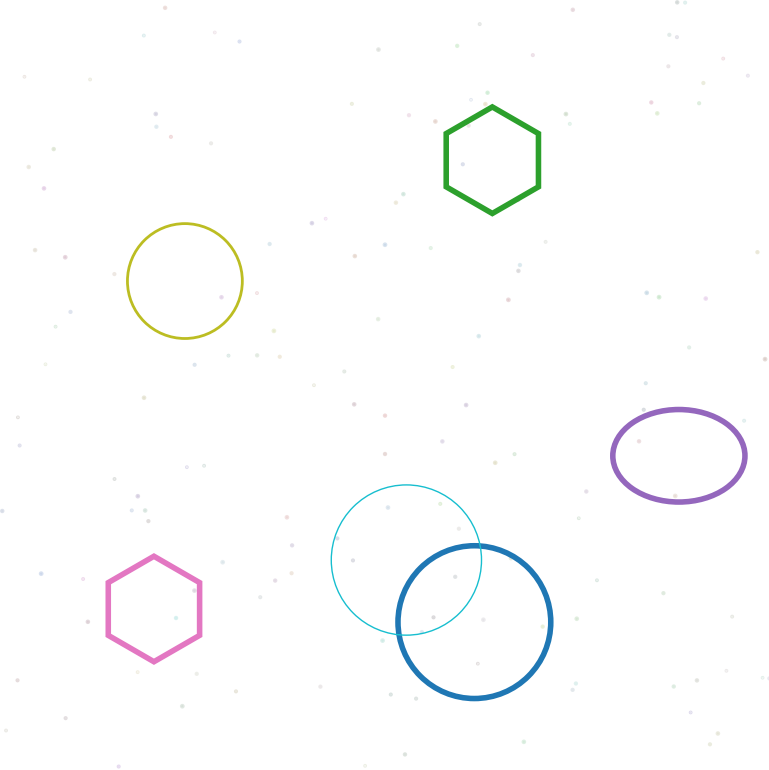[{"shape": "circle", "thickness": 2, "radius": 0.5, "center": [0.616, 0.192]}, {"shape": "hexagon", "thickness": 2, "radius": 0.35, "center": [0.639, 0.792]}, {"shape": "oval", "thickness": 2, "radius": 0.43, "center": [0.882, 0.408]}, {"shape": "hexagon", "thickness": 2, "radius": 0.34, "center": [0.2, 0.209]}, {"shape": "circle", "thickness": 1, "radius": 0.37, "center": [0.24, 0.635]}, {"shape": "circle", "thickness": 0.5, "radius": 0.49, "center": [0.528, 0.273]}]